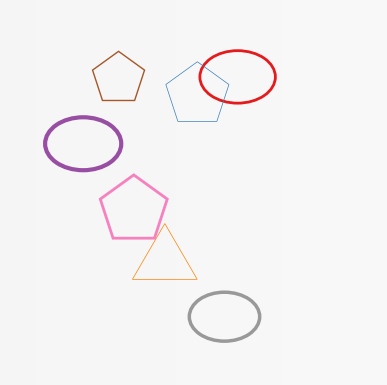[{"shape": "oval", "thickness": 2, "radius": 0.49, "center": [0.613, 0.8]}, {"shape": "pentagon", "thickness": 0.5, "radius": 0.43, "center": [0.509, 0.754]}, {"shape": "oval", "thickness": 3, "radius": 0.49, "center": [0.215, 0.627]}, {"shape": "triangle", "thickness": 0.5, "radius": 0.48, "center": [0.425, 0.323]}, {"shape": "pentagon", "thickness": 1, "radius": 0.35, "center": [0.306, 0.796]}, {"shape": "pentagon", "thickness": 2, "radius": 0.45, "center": [0.345, 0.455]}, {"shape": "oval", "thickness": 2.5, "radius": 0.45, "center": [0.579, 0.177]}]